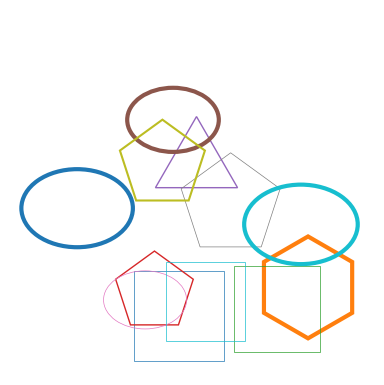[{"shape": "oval", "thickness": 3, "radius": 0.72, "center": [0.2, 0.459]}, {"shape": "square", "thickness": 0.5, "radius": 0.58, "center": [0.464, 0.179]}, {"shape": "hexagon", "thickness": 3, "radius": 0.66, "center": [0.8, 0.254]}, {"shape": "square", "thickness": 0.5, "radius": 0.56, "center": [0.719, 0.197]}, {"shape": "pentagon", "thickness": 1, "radius": 0.53, "center": [0.401, 0.242]}, {"shape": "triangle", "thickness": 1, "radius": 0.62, "center": [0.51, 0.574]}, {"shape": "oval", "thickness": 3, "radius": 0.59, "center": [0.449, 0.689]}, {"shape": "oval", "thickness": 0.5, "radius": 0.54, "center": [0.377, 0.221]}, {"shape": "pentagon", "thickness": 0.5, "radius": 0.68, "center": [0.599, 0.468]}, {"shape": "pentagon", "thickness": 1.5, "radius": 0.58, "center": [0.422, 0.573]}, {"shape": "oval", "thickness": 3, "radius": 0.74, "center": [0.782, 0.417]}, {"shape": "square", "thickness": 0.5, "radius": 0.52, "center": [0.534, 0.217]}]